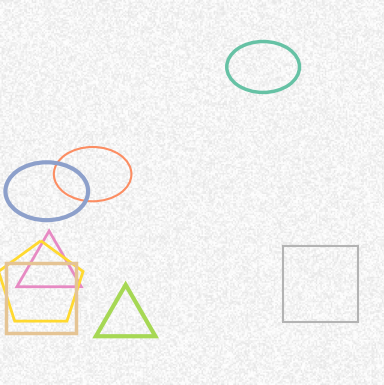[{"shape": "oval", "thickness": 2.5, "radius": 0.47, "center": [0.683, 0.826]}, {"shape": "oval", "thickness": 1.5, "radius": 0.5, "center": [0.241, 0.548]}, {"shape": "oval", "thickness": 3, "radius": 0.54, "center": [0.121, 0.503]}, {"shape": "triangle", "thickness": 2, "radius": 0.48, "center": [0.128, 0.304]}, {"shape": "triangle", "thickness": 3, "radius": 0.45, "center": [0.326, 0.171]}, {"shape": "pentagon", "thickness": 2, "radius": 0.58, "center": [0.106, 0.259]}, {"shape": "square", "thickness": 2.5, "radius": 0.45, "center": [0.106, 0.227]}, {"shape": "square", "thickness": 1.5, "radius": 0.49, "center": [0.832, 0.263]}]